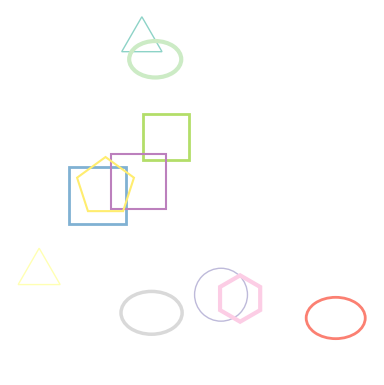[{"shape": "triangle", "thickness": 1, "radius": 0.3, "center": [0.368, 0.896]}, {"shape": "triangle", "thickness": 1, "radius": 0.31, "center": [0.102, 0.292]}, {"shape": "circle", "thickness": 1, "radius": 0.34, "center": [0.574, 0.235]}, {"shape": "oval", "thickness": 2, "radius": 0.38, "center": [0.872, 0.174]}, {"shape": "square", "thickness": 2, "radius": 0.37, "center": [0.254, 0.491]}, {"shape": "square", "thickness": 2, "radius": 0.3, "center": [0.432, 0.643]}, {"shape": "hexagon", "thickness": 3, "radius": 0.3, "center": [0.624, 0.225]}, {"shape": "oval", "thickness": 2.5, "radius": 0.4, "center": [0.394, 0.187]}, {"shape": "square", "thickness": 1.5, "radius": 0.36, "center": [0.359, 0.53]}, {"shape": "oval", "thickness": 3, "radius": 0.34, "center": [0.403, 0.846]}, {"shape": "pentagon", "thickness": 1.5, "radius": 0.39, "center": [0.274, 0.514]}]